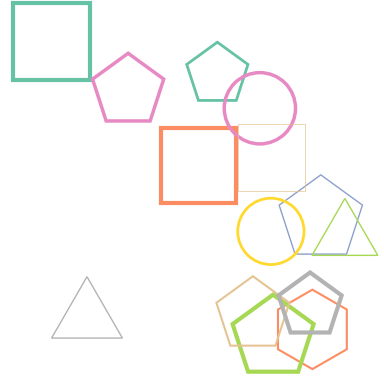[{"shape": "square", "thickness": 3, "radius": 0.5, "center": [0.134, 0.892]}, {"shape": "pentagon", "thickness": 2, "radius": 0.42, "center": [0.565, 0.807]}, {"shape": "hexagon", "thickness": 1.5, "radius": 0.52, "center": [0.811, 0.144]}, {"shape": "square", "thickness": 3, "radius": 0.49, "center": [0.516, 0.57]}, {"shape": "pentagon", "thickness": 1, "radius": 0.57, "center": [0.833, 0.432]}, {"shape": "circle", "thickness": 2.5, "radius": 0.46, "center": [0.675, 0.719]}, {"shape": "pentagon", "thickness": 2.5, "radius": 0.49, "center": [0.333, 0.764]}, {"shape": "triangle", "thickness": 1, "radius": 0.49, "center": [0.896, 0.386]}, {"shape": "pentagon", "thickness": 3, "radius": 0.55, "center": [0.709, 0.124]}, {"shape": "circle", "thickness": 2, "radius": 0.43, "center": [0.704, 0.399]}, {"shape": "square", "thickness": 0.5, "radius": 0.44, "center": [0.705, 0.591]}, {"shape": "pentagon", "thickness": 1.5, "radius": 0.5, "center": [0.657, 0.183]}, {"shape": "pentagon", "thickness": 3, "radius": 0.43, "center": [0.805, 0.206]}, {"shape": "triangle", "thickness": 1, "radius": 0.53, "center": [0.226, 0.175]}]